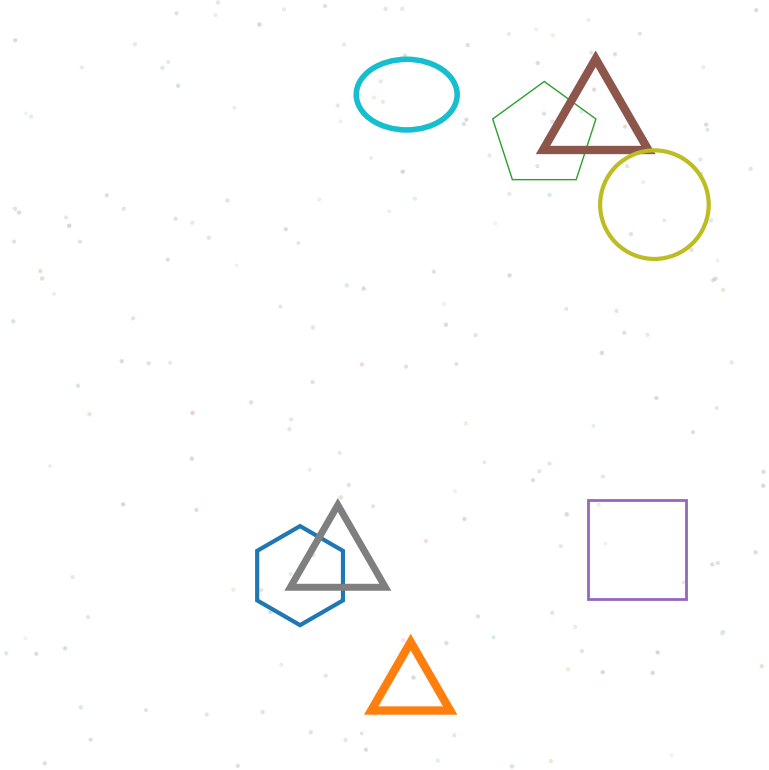[{"shape": "hexagon", "thickness": 1.5, "radius": 0.32, "center": [0.39, 0.252]}, {"shape": "triangle", "thickness": 3, "radius": 0.3, "center": [0.533, 0.107]}, {"shape": "pentagon", "thickness": 0.5, "radius": 0.35, "center": [0.707, 0.824]}, {"shape": "square", "thickness": 1, "radius": 0.32, "center": [0.827, 0.286]}, {"shape": "triangle", "thickness": 3, "radius": 0.39, "center": [0.774, 0.845]}, {"shape": "triangle", "thickness": 2.5, "radius": 0.36, "center": [0.439, 0.273]}, {"shape": "circle", "thickness": 1.5, "radius": 0.35, "center": [0.85, 0.734]}, {"shape": "oval", "thickness": 2, "radius": 0.33, "center": [0.528, 0.877]}]